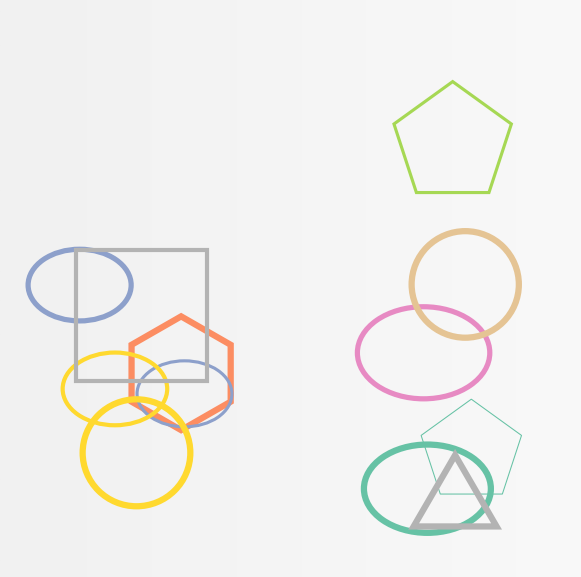[{"shape": "pentagon", "thickness": 0.5, "radius": 0.45, "center": [0.811, 0.217]}, {"shape": "oval", "thickness": 3, "radius": 0.55, "center": [0.735, 0.153]}, {"shape": "hexagon", "thickness": 3, "radius": 0.49, "center": [0.312, 0.353]}, {"shape": "oval", "thickness": 1.5, "radius": 0.41, "center": [0.317, 0.317]}, {"shape": "oval", "thickness": 2.5, "radius": 0.44, "center": [0.137, 0.505]}, {"shape": "oval", "thickness": 2.5, "radius": 0.57, "center": [0.729, 0.388]}, {"shape": "pentagon", "thickness": 1.5, "radius": 0.53, "center": [0.779, 0.752]}, {"shape": "circle", "thickness": 3, "radius": 0.46, "center": [0.235, 0.215]}, {"shape": "oval", "thickness": 2, "radius": 0.45, "center": [0.198, 0.326]}, {"shape": "circle", "thickness": 3, "radius": 0.46, "center": [0.8, 0.507]}, {"shape": "triangle", "thickness": 3, "radius": 0.41, "center": [0.783, 0.129]}, {"shape": "square", "thickness": 2, "radius": 0.56, "center": [0.243, 0.453]}]